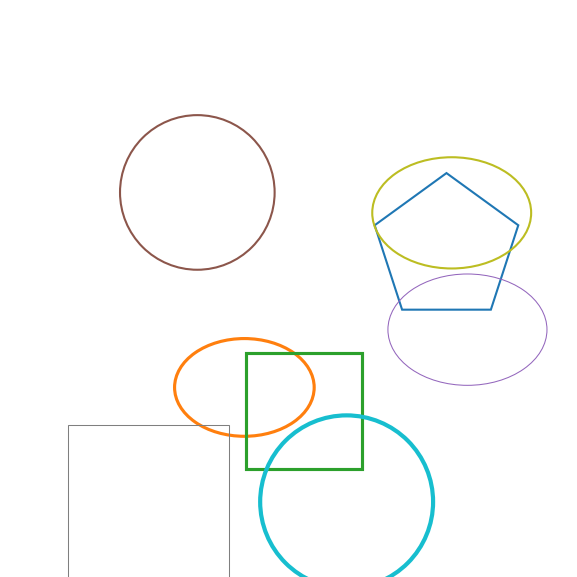[{"shape": "pentagon", "thickness": 1, "radius": 0.65, "center": [0.773, 0.569]}, {"shape": "oval", "thickness": 1.5, "radius": 0.6, "center": [0.423, 0.328]}, {"shape": "square", "thickness": 1.5, "radius": 0.5, "center": [0.527, 0.287]}, {"shape": "oval", "thickness": 0.5, "radius": 0.69, "center": [0.809, 0.428]}, {"shape": "circle", "thickness": 1, "radius": 0.67, "center": [0.342, 0.666]}, {"shape": "square", "thickness": 0.5, "radius": 0.7, "center": [0.257, 0.124]}, {"shape": "oval", "thickness": 1, "radius": 0.69, "center": [0.782, 0.631]}, {"shape": "circle", "thickness": 2, "radius": 0.75, "center": [0.6, 0.13]}]